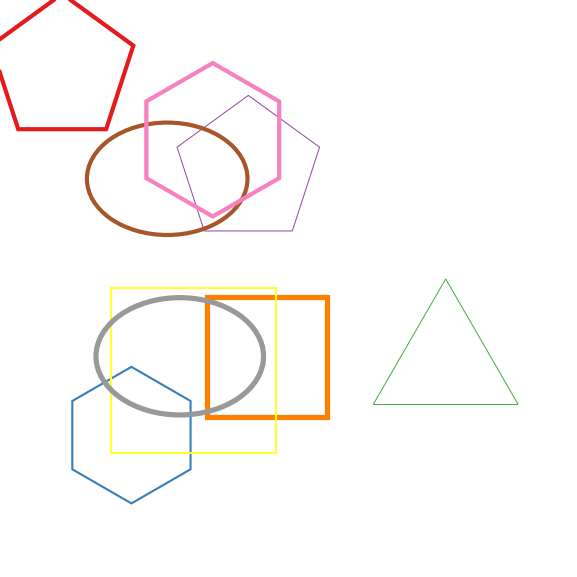[{"shape": "pentagon", "thickness": 2, "radius": 0.65, "center": [0.108, 0.88]}, {"shape": "hexagon", "thickness": 1, "radius": 0.59, "center": [0.228, 0.246]}, {"shape": "triangle", "thickness": 0.5, "radius": 0.72, "center": [0.772, 0.371]}, {"shape": "pentagon", "thickness": 0.5, "radius": 0.65, "center": [0.43, 0.704]}, {"shape": "square", "thickness": 2.5, "radius": 0.52, "center": [0.462, 0.381]}, {"shape": "square", "thickness": 1, "radius": 0.71, "center": [0.335, 0.357]}, {"shape": "oval", "thickness": 2, "radius": 0.7, "center": [0.29, 0.69]}, {"shape": "hexagon", "thickness": 2, "radius": 0.66, "center": [0.368, 0.757]}, {"shape": "oval", "thickness": 2.5, "radius": 0.73, "center": [0.311, 0.382]}]